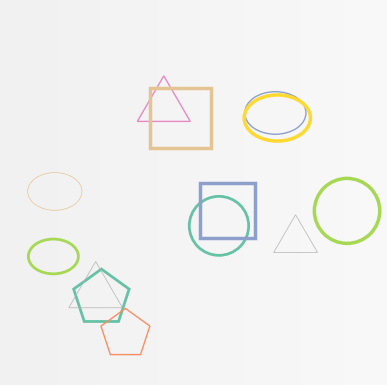[{"shape": "circle", "thickness": 2, "radius": 0.38, "center": [0.565, 0.413]}, {"shape": "pentagon", "thickness": 2, "radius": 0.38, "center": [0.262, 0.226]}, {"shape": "pentagon", "thickness": 1, "radius": 0.33, "center": [0.324, 0.133]}, {"shape": "square", "thickness": 2.5, "radius": 0.36, "center": [0.587, 0.453]}, {"shape": "oval", "thickness": 1, "radius": 0.39, "center": [0.711, 0.707]}, {"shape": "triangle", "thickness": 1, "radius": 0.39, "center": [0.423, 0.724]}, {"shape": "oval", "thickness": 2, "radius": 0.32, "center": [0.138, 0.334]}, {"shape": "circle", "thickness": 2.5, "radius": 0.42, "center": [0.896, 0.452]}, {"shape": "oval", "thickness": 2.5, "radius": 0.43, "center": [0.716, 0.694]}, {"shape": "oval", "thickness": 0.5, "radius": 0.35, "center": [0.141, 0.503]}, {"shape": "square", "thickness": 2.5, "radius": 0.39, "center": [0.465, 0.694]}, {"shape": "triangle", "thickness": 0.5, "radius": 0.33, "center": [0.763, 0.377]}, {"shape": "triangle", "thickness": 0.5, "radius": 0.4, "center": [0.247, 0.241]}]